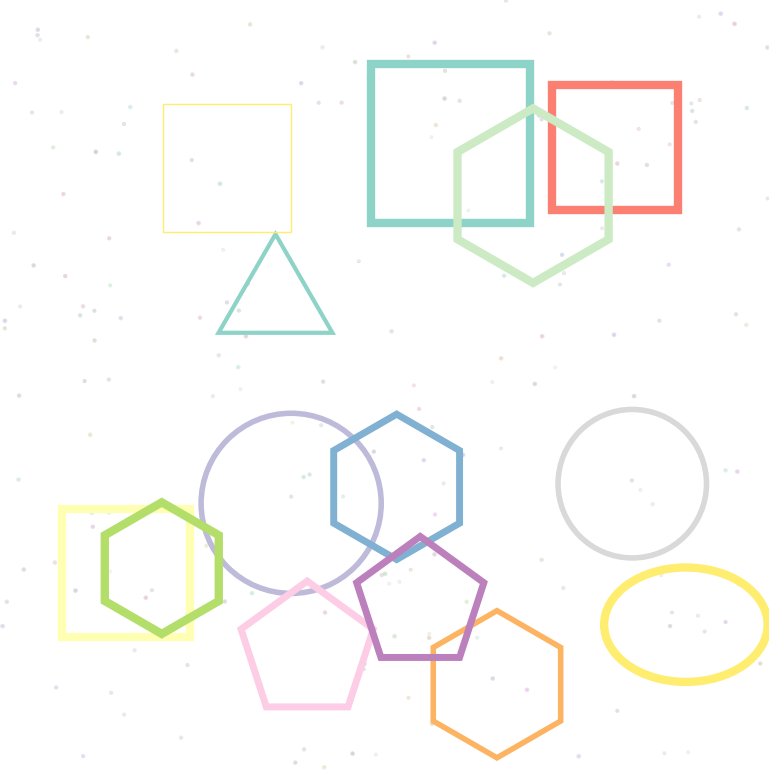[{"shape": "square", "thickness": 3, "radius": 0.52, "center": [0.586, 0.813]}, {"shape": "triangle", "thickness": 1.5, "radius": 0.43, "center": [0.358, 0.61]}, {"shape": "square", "thickness": 3, "radius": 0.42, "center": [0.163, 0.256]}, {"shape": "circle", "thickness": 2, "radius": 0.58, "center": [0.378, 0.346]}, {"shape": "square", "thickness": 3, "radius": 0.41, "center": [0.799, 0.808]}, {"shape": "hexagon", "thickness": 2.5, "radius": 0.47, "center": [0.515, 0.368]}, {"shape": "hexagon", "thickness": 2, "radius": 0.48, "center": [0.645, 0.111]}, {"shape": "hexagon", "thickness": 3, "radius": 0.43, "center": [0.21, 0.262]}, {"shape": "pentagon", "thickness": 2.5, "radius": 0.45, "center": [0.399, 0.155]}, {"shape": "circle", "thickness": 2, "radius": 0.48, "center": [0.821, 0.372]}, {"shape": "pentagon", "thickness": 2.5, "radius": 0.43, "center": [0.546, 0.216]}, {"shape": "hexagon", "thickness": 3, "radius": 0.57, "center": [0.692, 0.746]}, {"shape": "oval", "thickness": 3, "radius": 0.53, "center": [0.891, 0.189]}, {"shape": "square", "thickness": 0.5, "radius": 0.41, "center": [0.294, 0.782]}]